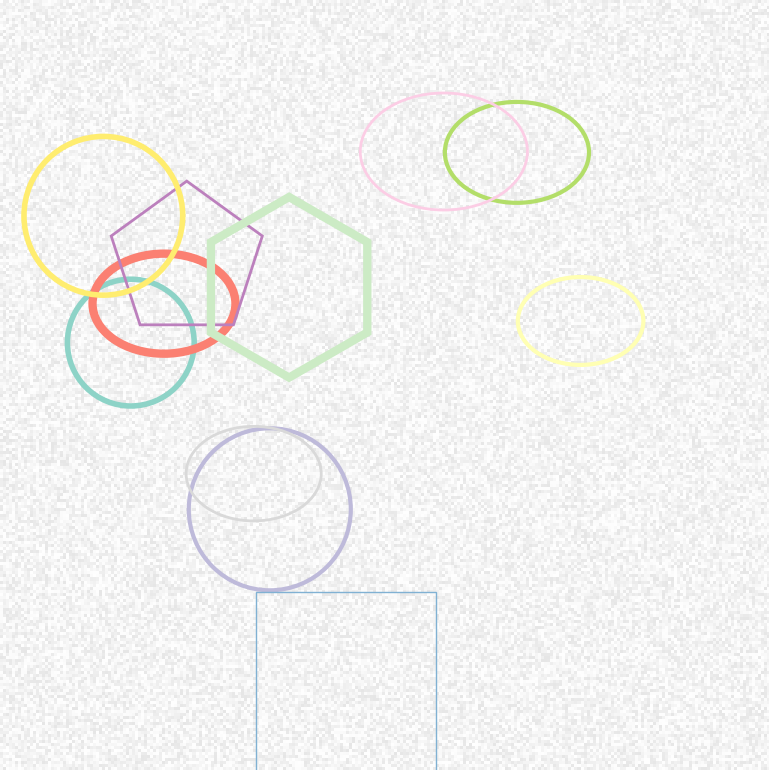[{"shape": "circle", "thickness": 2, "radius": 0.41, "center": [0.17, 0.555]}, {"shape": "oval", "thickness": 1.5, "radius": 0.41, "center": [0.754, 0.583]}, {"shape": "circle", "thickness": 1.5, "radius": 0.53, "center": [0.35, 0.339]}, {"shape": "oval", "thickness": 3, "radius": 0.46, "center": [0.213, 0.606]}, {"shape": "square", "thickness": 0.5, "radius": 0.59, "center": [0.449, 0.115]}, {"shape": "oval", "thickness": 1.5, "radius": 0.47, "center": [0.671, 0.802]}, {"shape": "oval", "thickness": 1, "radius": 0.54, "center": [0.576, 0.803]}, {"shape": "oval", "thickness": 1, "radius": 0.44, "center": [0.329, 0.385]}, {"shape": "pentagon", "thickness": 1, "radius": 0.52, "center": [0.243, 0.662]}, {"shape": "hexagon", "thickness": 3, "radius": 0.59, "center": [0.375, 0.627]}, {"shape": "circle", "thickness": 2, "radius": 0.52, "center": [0.134, 0.72]}]